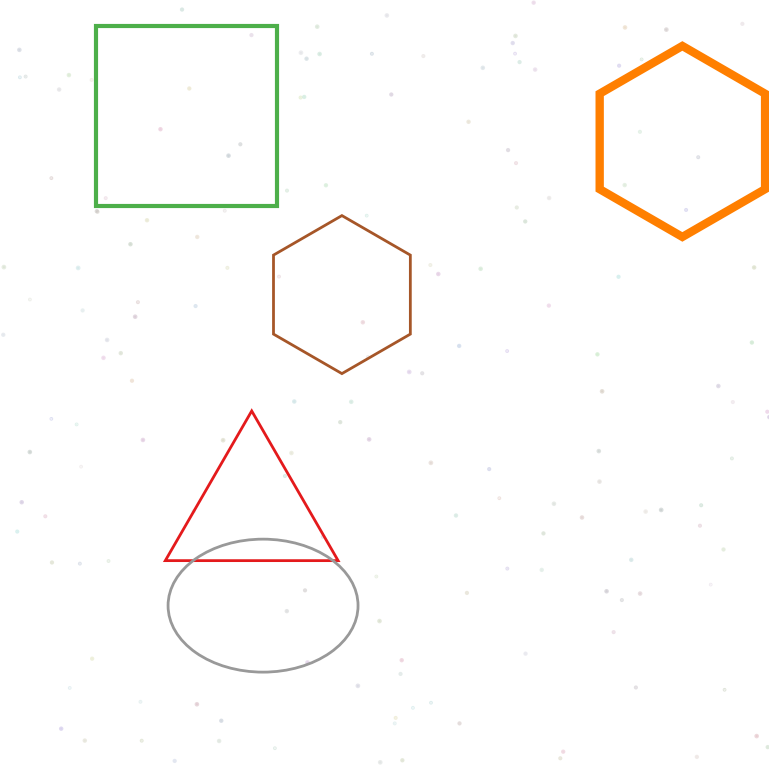[{"shape": "triangle", "thickness": 1, "radius": 0.65, "center": [0.327, 0.337]}, {"shape": "square", "thickness": 1.5, "radius": 0.59, "center": [0.242, 0.849]}, {"shape": "hexagon", "thickness": 3, "radius": 0.62, "center": [0.886, 0.816]}, {"shape": "hexagon", "thickness": 1, "radius": 0.51, "center": [0.444, 0.617]}, {"shape": "oval", "thickness": 1, "radius": 0.62, "center": [0.342, 0.213]}]